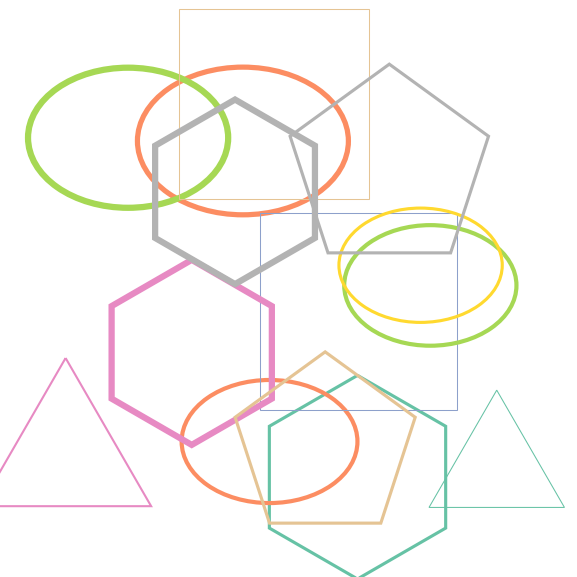[{"shape": "triangle", "thickness": 0.5, "radius": 0.68, "center": [0.86, 0.188]}, {"shape": "hexagon", "thickness": 1.5, "radius": 0.88, "center": [0.619, 0.173]}, {"shape": "oval", "thickness": 2, "radius": 0.76, "center": [0.467, 0.235]}, {"shape": "oval", "thickness": 2.5, "radius": 0.91, "center": [0.421, 0.755]}, {"shape": "square", "thickness": 0.5, "radius": 0.85, "center": [0.62, 0.459]}, {"shape": "triangle", "thickness": 1, "radius": 0.86, "center": [0.114, 0.208]}, {"shape": "hexagon", "thickness": 3, "radius": 0.8, "center": [0.332, 0.389]}, {"shape": "oval", "thickness": 2, "radius": 0.75, "center": [0.745, 0.505]}, {"shape": "oval", "thickness": 3, "radius": 0.87, "center": [0.222, 0.761]}, {"shape": "oval", "thickness": 1.5, "radius": 0.71, "center": [0.728, 0.54]}, {"shape": "square", "thickness": 0.5, "radius": 0.82, "center": [0.475, 0.82]}, {"shape": "pentagon", "thickness": 1.5, "radius": 0.82, "center": [0.563, 0.226]}, {"shape": "pentagon", "thickness": 1.5, "radius": 0.9, "center": [0.674, 0.707]}, {"shape": "hexagon", "thickness": 3, "radius": 0.8, "center": [0.407, 0.667]}]